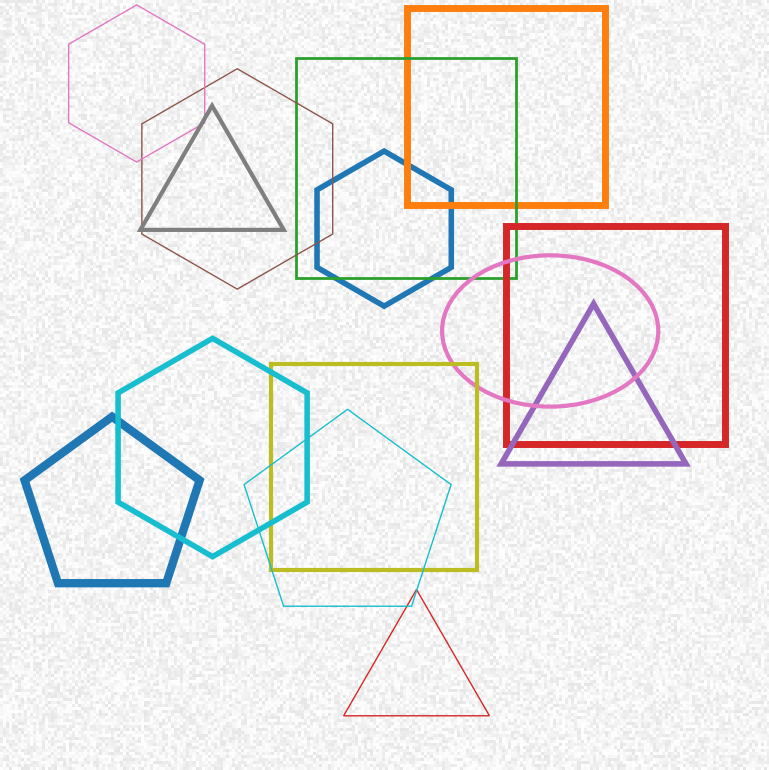[{"shape": "hexagon", "thickness": 2, "radius": 0.5, "center": [0.499, 0.703]}, {"shape": "pentagon", "thickness": 3, "radius": 0.6, "center": [0.146, 0.339]}, {"shape": "square", "thickness": 2.5, "radius": 0.64, "center": [0.657, 0.861]}, {"shape": "square", "thickness": 1, "radius": 0.72, "center": [0.527, 0.782]}, {"shape": "square", "thickness": 2.5, "radius": 0.71, "center": [0.799, 0.565]}, {"shape": "triangle", "thickness": 0.5, "radius": 0.55, "center": [0.541, 0.125]}, {"shape": "triangle", "thickness": 2, "radius": 0.69, "center": [0.771, 0.467]}, {"shape": "hexagon", "thickness": 0.5, "radius": 0.72, "center": [0.308, 0.768]}, {"shape": "hexagon", "thickness": 0.5, "radius": 0.51, "center": [0.178, 0.892]}, {"shape": "oval", "thickness": 1.5, "radius": 0.7, "center": [0.715, 0.57]}, {"shape": "triangle", "thickness": 1.5, "radius": 0.54, "center": [0.275, 0.755]}, {"shape": "square", "thickness": 1.5, "radius": 0.67, "center": [0.485, 0.393]}, {"shape": "hexagon", "thickness": 2, "radius": 0.71, "center": [0.276, 0.419]}, {"shape": "pentagon", "thickness": 0.5, "radius": 0.71, "center": [0.451, 0.327]}]